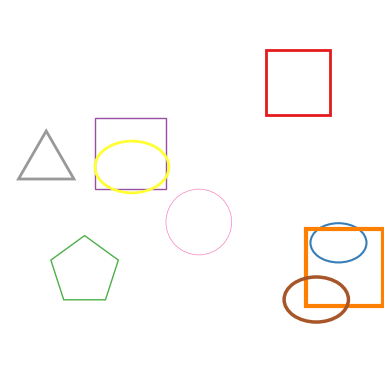[{"shape": "square", "thickness": 2, "radius": 0.42, "center": [0.774, 0.786]}, {"shape": "oval", "thickness": 1.5, "radius": 0.36, "center": [0.879, 0.369]}, {"shape": "pentagon", "thickness": 1, "radius": 0.46, "center": [0.22, 0.296]}, {"shape": "square", "thickness": 1, "radius": 0.46, "center": [0.338, 0.601]}, {"shape": "square", "thickness": 3, "radius": 0.5, "center": [0.895, 0.305]}, {"shape": "oval", "thickness": 2, "radius": 0.48, "center": [0.343, 0.566]}, {"shape": "oval", "thickness": 2.5, "radius": 0.42, "center": [0.821, 0.222]}, {"shape": "circle", "thickness": 0.5, "radius": 0.43, "center": [0.516, 0.423]}, {"shape": "triangle", "thickness": 2, "radius": 0.42, "center": [0.12, 0.577]}]